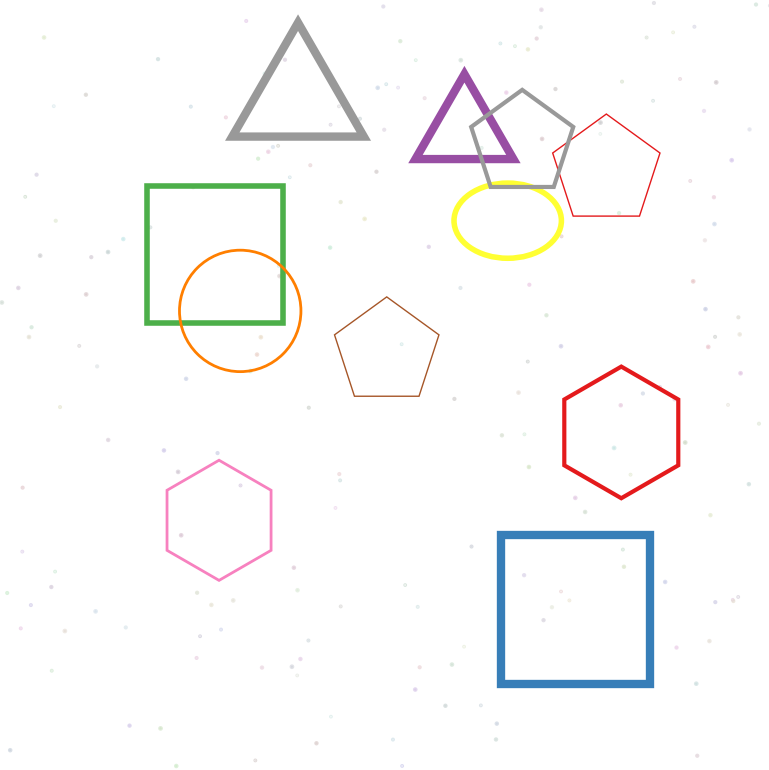[{"shape": "hexagon", "thickness": 1.5, "radius": 0.43, "center": [0.807, 0.438]}, {"shape": "pentagon", "thickness": 0.5, "radius": 0.37, "center": [0.787, 0.779]}, {"shape": "square", "thickness": 3, "radius": 0.48, "center": [0.747, 0.209]}, {"shape": "square", "thickness": 2, "radius": 0.44, "center": [0.279, 0.67]}, {"shape": "triangle", "thickness": 3, "radius": 0.37, "center": [0.603, 0.83]}, {"shape": "circle", "thickness": 1, "radius": 0.39, "center": [0.312, 0.596]}, {"shape": "oval", "thickness": 2, "radius": 0.35, "center": [0.659, 0.713]}, {"shape": "pentagon", "thickness": 0.5, "radius": 0.36, "center": [0.502, 0.543]}, {"shape": "hexagon", "thickness": 1, "radius": 0.39, "center": [0.284, 0.324]}, {"shape": "triangle", "thickness": 3, "radius": 0.49, "center": [0.387, 0.872]}, {"shape": "pentagon", "thickness": 1.5, "radius": 0.35, "center": [0.678, 0.814]}]